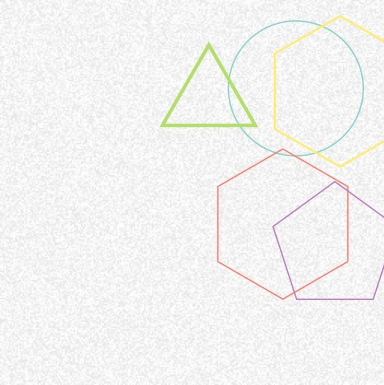[{"shape": "circle", "thickness": 1, "radius": 0.88, "center": [0.768, 0.77]}, {"shape": "hexagon", "thickness": 1, "radius": 0.97, "center": [0.735, 0.418]}, {"shape": "triangle", "thickness": 2.5, "radius": 0.7, "center": [0.543, 0.744]}, {"shape": "pentagon", "thickness": 1, "radius": 0.85, "center": [0.87, 0.359]}, {"shape": "hexagon", "thickness": 1.5, "radius": 0.98, "center": [0.883, 0.763]}]